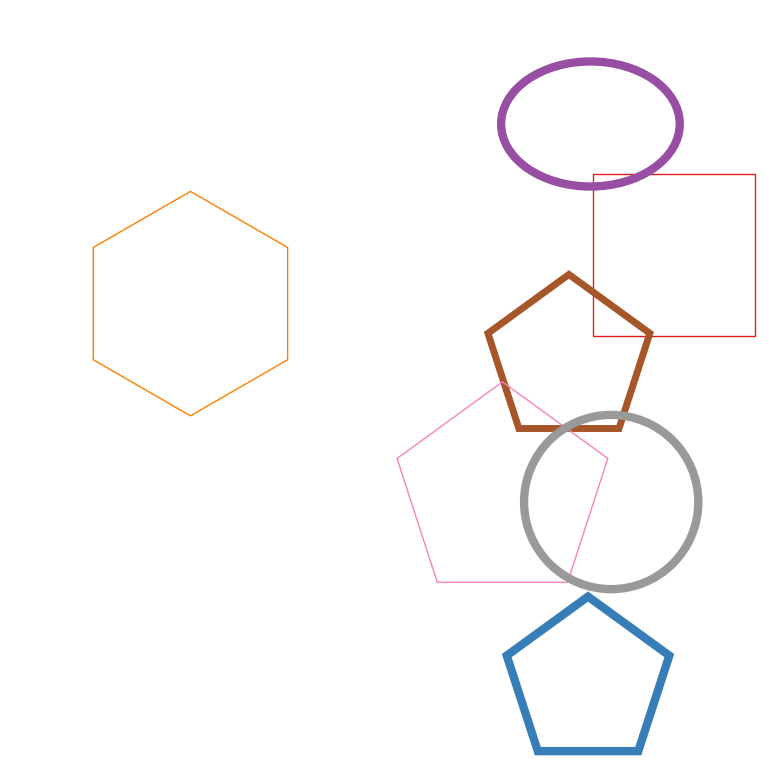[{"shape": "square", "thickness": 0.5, "radius": 0.53, "center": [0.875, 0.669]}, {"shape": "pentagon", "thickness": 3, "radius": 0.55, "center": [0.764, 0.114]}, {"shape": "oval", "thickness": 3, "radius": 0.58, "center": [0.767, 0.839]}, {"shape": "hexagon", "thickness": 0.5, "radius": 0.73, "center": [0.247, 0.606]}, {"shape": "pentagon", "thickness": 2.5, "radius": 0.55, "center": [0.739, 0.533]}, {"shape": "pentagon", "thickness": 0.5, "radius": 0.72, "center": [0.653, 0.36]}, {"shape": "circle", "thickness": 3, "radius": 0.57, "center": [0.794, 0.348]}]